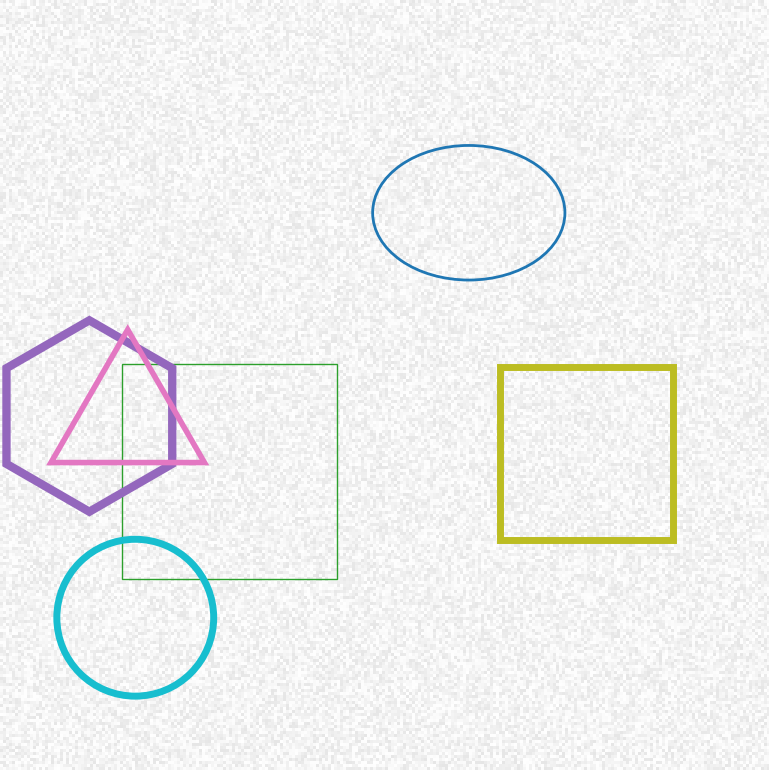[{"shape": "oval", "thickness": 1, "radius": 0.62, "center": [0.609, 0.724]}, {"shape": "square", "thickness": 0.5, "radius": 0.7, "center": [0.298, 0.387]}, {"shape": "hexagon", "thickness": 3, "radius": 0.62, "center": [0.116, 0.46]}, {"shape": "triangle", "thickness": 2, "radius": 0.58, "center": [0.166, 0.457]}, {"shape": "square", "thickness": 2.5, "radius": 0.56, "center": [0.762, 0.411]}, {"shape": "circle", "thickness": 2.5, "radius": 0.51, "center": [0.176, 0.198]}]